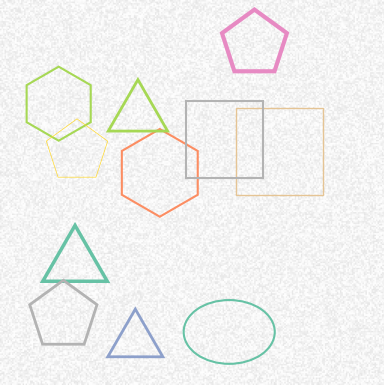[{"shape": "oval", "thickness": 1.5, "radius": 0.59, "center": [0.595, 0.138]}, {"shape": "triangle", "thickness": 2.5, "radius": 0.48, "center": [0.195, 0.318]}, {"shape": "hexagon", "thickness": 1.5, "radius": 0.57, "center": [0.415, 0.551]}, {"shape": "triangle", "thickness": 2, "radius": 0.41, "center": [0.351, 0.115]}, {"shape": "pentagon", "thickness": 3, "radius": 0.44, "center": [0.661, 0.887]}, {"shape": "hexagon", "thickness": 1.5, "radius": 0.48, "center": [0.152, 0.731]}, {"shape": "triangle", "thickness": 2, "radius": 0.45, "center": [0.358, 0.704]}, {"shape": "pentagon", "thickness": 0.5, "radius": 0.42, "center": [0.2, 0.608]}, {"shape": "square", "thickness": 1, "radius": 0.57, "center": [0.726, 0.607]}, {"shape": "pentagon", "thickness": 2, "radius": 0.46, "center": [0.165, 0.18]}, {"shape": "square", "thickness": 1.5, "radius": 0.5, "center": [0.583, 0.638]}]